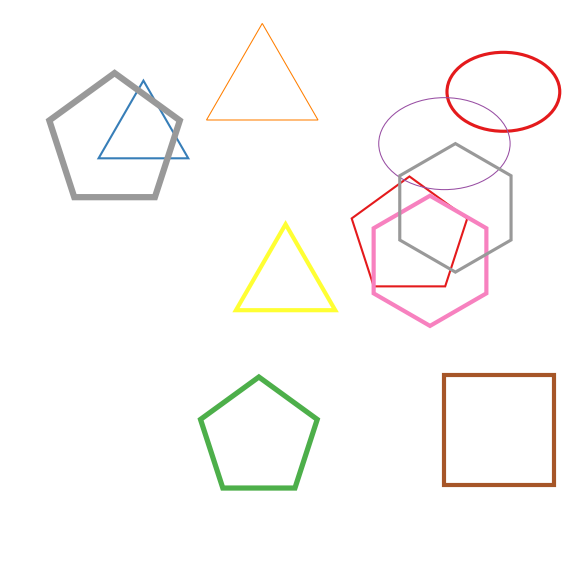[{"shape": "pentagon", "thickness": 1, "radius": 0.53, "center": [0.709, 0.588]}, {"shape": "oval", "thickness": 1.5, "radius": 0.49, "center": [0.872, 0.84]}, {"shape": "triangle", "thickness": 1, "radius": 0.45, "center": [0.248, 0.77]}, {"shape": "pentagon", "thickness": 2.5, "radius": 0.53, "center": [0.448, 0.24]}, {"shape": "oval", "thickness": 0.5, "radius": 0.57, "center": [0.77, 0.75]}, {"shape": "triangle", "thickness": 0.5, "radius": 0.56, "center": [0.454, 0.847]}, {"shape": "triangle", "thickness": 2, "radius": 0.5, "center": [0.495, 0.512]}, {"shape": "square", "thickness": 2, "radius": 0.48, "center": [0.865, 0.254]}, {"shape": "hexagon", "thickness": 2, "radius": 0.56, "center": [0.745, 0.548]}, {"shape": "hexagon", "thickness": 1.5, "radius": 0.56, "center": [0.789, 0.639]}, {"shape": "pentagon", "thickness": 3, "radius": 0.59, "center": [0.198, 0.754]}]